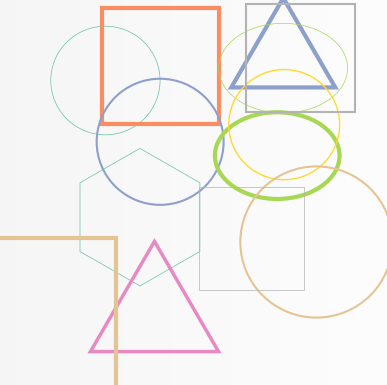[{"shape": "circle", "thickness": 0.5, "radius": 0.71, "center": [0.272, 0.791]}, {"shape": "hexagon", "thickness": 0.5, "radius": 0.89, "center": [0.361, 0.436]}, {"shape": "square", "thickness": 3, "radius": 0.75, "center": [0.415, 0.828]}, {"shape": "circle", "thickness": 1.5, "radius": 0.82, "center": [0.413, 0.632]}, {"shape": "triangle", "thickness": 3, "radius": 0.77, "center": [0.731, 0.85]}, {"shape": "triangle", "thickness": 2.5, "radius": 0.95, "center": [0.399, 0.182]}, {"shape": "oval", "thickness": 0.5, "radius": 0.83, "center": [0.731, 0.823]}, {"shape": "oval", "thickness": 3, "radius": 0.8, "center": [0.715, 0.596]}, {"shape": "circle", "thickness": 1, "radius": 0.72, "center": [0.733, 0.676]}, {"shape": "circle", "thickness": 1.5, "radius": 0.98, "center": [0.817, 0.371]}, {"shape": "square", "thickness": 3, "radius": 0.98, "center": [0.103, 0.186]}, {"shape": "square", "thickness": 1.5, "radius": 0.71, "center": [0.776, 0.849]}, {"shape": "square", "thickness": 0.5, "radius": 0.67, "center": [0.649, 0.38]}]